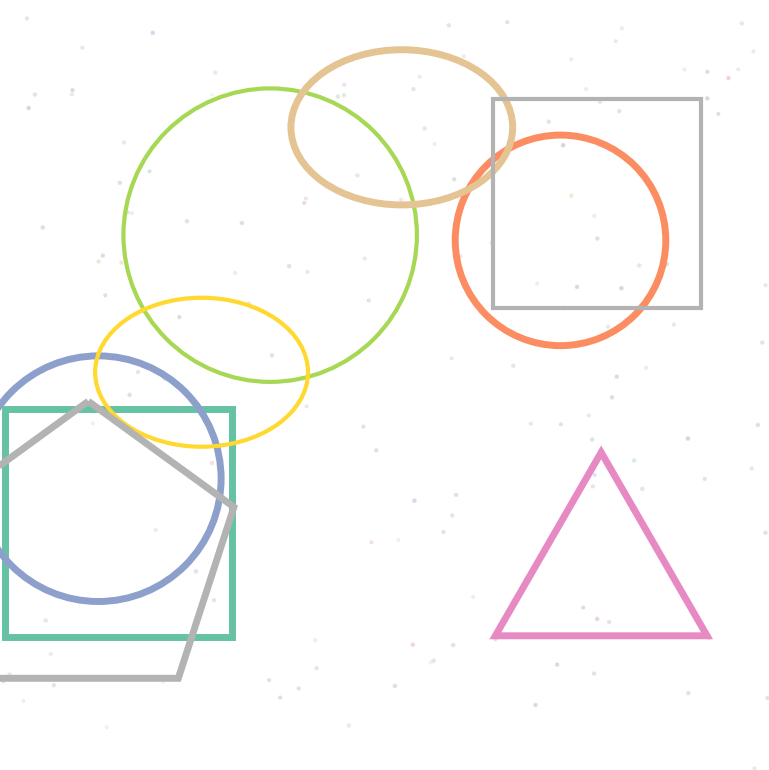[{"shape": "square", "thickness": 2.5, "radius": 0.74, "center": [0.154, 0.321]}, {"shape": "circle", "thickness": 2.5, "radius": 0.68, "center": [0.728, 0.688]}, {"shape": "circle", "thickness": 2.5, "radius": 0.8, "center": [0.128, 0.378]}, {"shape": "triangle", "thickness": 2.5, "radius": 0.79, "center": [0.781, 0.254]}, {"shape": "circle", "thickness": 1.5, "radius": 0.95, "center": [0.351, 0.695]}, {"shape": "oval", "thickness": 1.5, "radius": 0.69, "center": [0.262, 0.517]}, {"shape": "oval", "thickness": 2.5, "radius": 0.72, "center": [0.522, 0.835]}, {"shape": "square", "thickness": 1.5, "radius": 0.68, "center": [0.775, 0.736]}, {"shape": "pentagon", "thickness": 2.5, "radius": 0.99, "center": [0.115, 0.28]}]